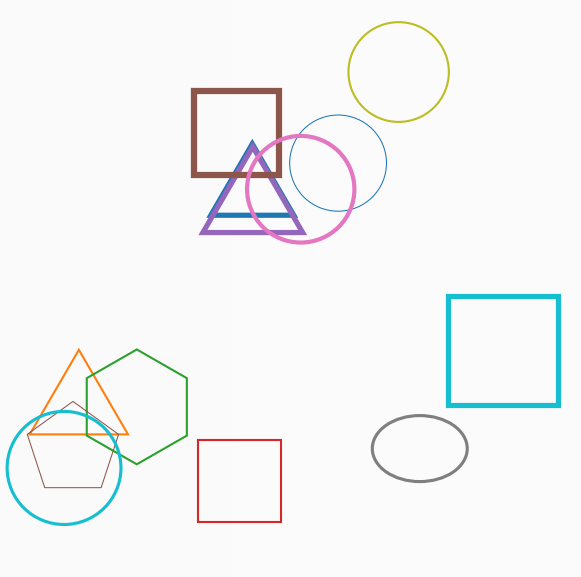[{"shape": "circle", "thickness": 0.5, "radius": 0.42, "center": [0.582, 0.717]}, {"shape": "triangle", "thickness": 2.5, "radius": 0.41, "center": [0.434, 0.668]}, {"shape": "triangle", "thickness": 1, "radius": 0.49, "center": [0.136, 0.296]}, {"shape": "hexagon", "thickness": 1, "radius": 0.5, "center": [0.235, 0.295]}, {"shape": "square", "thickness": 1, "radius": 0.36, "center": [0.412, 0.166]}, {"shape": "triangle", "thickness": 2.5, "radius": 0.5, "center": [0.435, 0.646]}, {"shape": "pentagon", "thickness": 0.5, "radius": 0.41, "center": [0.125, 0.221]}, {"shape": "square", "thickness": 3, "radius": 0.37, "center": [0.407, 0.769]}, {"shape": "circle", "thickness": 2, "radius": 0.46, "center": [0.517, 0.671]}, {"shape": "oval", "thickness": 1.5, "radius": 0.41, "center": [0.722, 0.222]}, {"shape": "circle", "thickness": 1, "radius": 0.43, "center": [0.686, 0.874]}, {"shape": "circle", "thickness": 1.5, "radius": 0.49, "center": [0.11, 0.189]}, {"shape": "square", "thickness": 2.5, "radius": 0.47, "center": [0.865, 0.392]}]